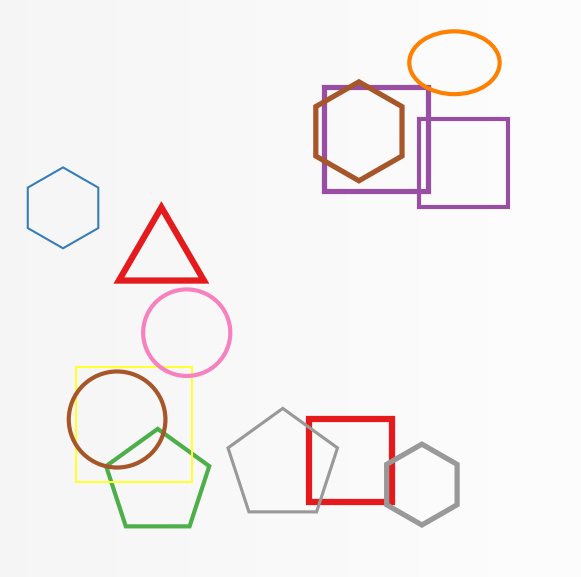[{"shape": "square", "thickness": 3, "radius": 0.36, "center": [0.604, 0.202]}, {"shape": "triangle", "thickness": 3, "radius": 0.42, "center": [0.278, 0.556]}, {"shape": "hexagon", "thickness": 1, "radius": 0.35, "center": [0.108, 0.639]}, {"shape": "pentagon", "thickness": 2, "radius": 0.47, "center": [0.271, 0.163]}, {"shape": "square", "thickness": 2.5, "radius": 0.45, "center": [0.647, 0.758]}, {"shape": "square", "thickness": 2, "radius": 0.38, "center": [0.797, 0.717]}, {"shape": "oval", "thickness": 2, "radius": 0.39, "center": [0.782, 0.89]}, {"shape": "square", "thickness": 1, "radius": 0.5, "center": [0.23, 0.264]}, {"shape": "circle", "thickness": 2, "radius": 0.42, "center": [0.201, 0.273]}, {"shape": "hexagon", "thickness": 2.5, "radius": 0.43, "center": [0.617, 0.772]}, {"shape": "circle", "thickness": 2, "radius": 0.37, "center": [0.321, 0.423]}, {"shape": "hexagon", "thickness": 2.5, "radius": 0.35, "center": [0.726, 0.16]}, {"shape": "pentagon", "thickness": 1.5, "radius": 0.5, "center": [0.486, 0.193]}]